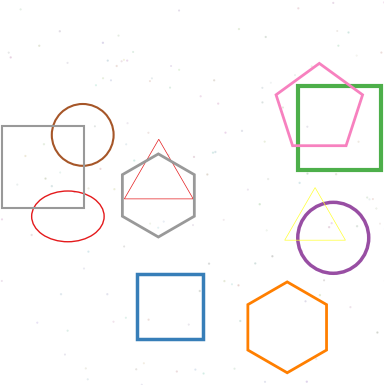[{"shape": "oval", "thickness": 1, "radius": 0.47, "center": [0.176, 0.438]}, {"shape": "triangle", "thickness": 0.5, "radius": 0.52, "center": [0.412, 0.535]}, {"shape": "square", "thickness": 2.5, "radius": 0.43, "center": [0.442, 0.204]}, {"shape": "square", "thickness": 3, "radius": 0.54, "center": [0.882, 0.668]}, {"shape": "circle", "thickness": 2.5, "radius": 0.46, "center": [0.866, 0.382]}, {"shape": "hexagon", "thickness": 2, "radius": 0.59, "center": [0.746, 0.15]}, {"shape": "triangle", "thickness": 0.5, "radius": 0.46, "center": [0.818, 0.422]}, {"shape": "circle", "thickness": 1.5, "radius": 0.4, "center": [0.215, 0.65]}, {"shape": "pentagon", "thickness": 2, "radius": 0.59, "center": [0.829, 0.717]}, {"shape": "hexagon", "thickness": 2, "radius": 0.54, "center": [0.411, 0.492]}, {"shape": "square", "thickness": 1.5, "radius": 0.54, "center": [0.112, 0.566]}]